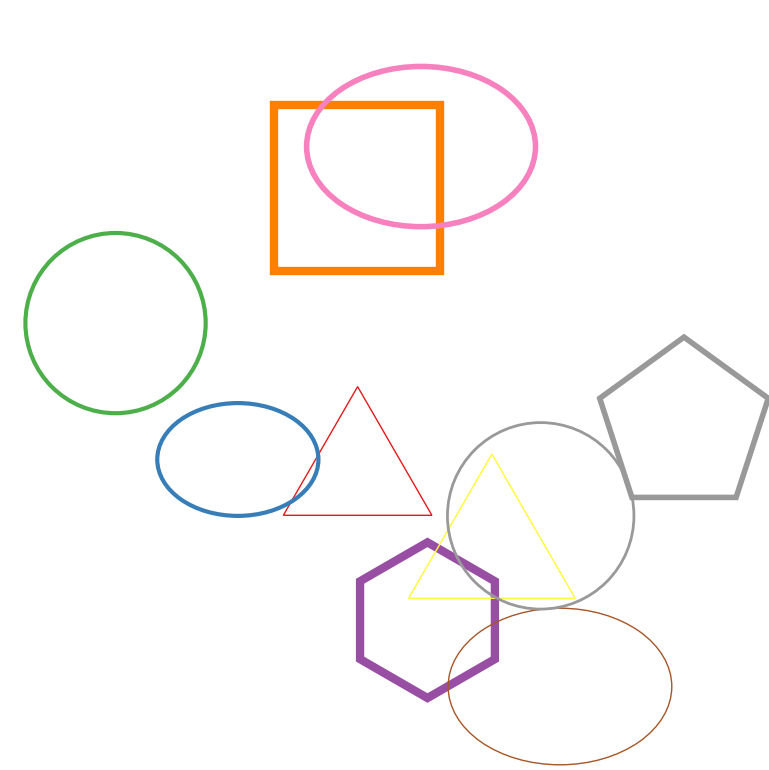[{"shape": "triangle", "thickness": 0.5, "radius": 0.56, "center": [0.464, 0.386]}, {"shape": "oval", "thickness": 1.5, "radius": 0.52, "center": [0.309, 0.403]}, {"shape": "circle", "thickness": 1.5, "radius": 0.59, "center": [0.15, 0.58]}, {"shape": "hexagon", "thickness": 3, "radius": 0.51, "center": [0.555, 0.195]}, {"shape": "square", "thickness": 3, "radius": 0.54, "center": [0.464, 0.756]}, {"shape": "triangle", "thickness": 0.5, "radius": 0.62, "center": [0.639, 0.286]}, {"shape": "oval", "thickness": 0.5, "radius": 0.73, "center": [0.727, 0.108]}, {"shape": "oval", "thickness": 2, "radius": 0.74, "center": [0.547, 0.81]}, {"shape": "pentagon", "thickness": 2, "radius": 0.58, "center": [0.888, 0.447]}, {"shape": "circle", "thickness": 1, "radius": 0.61, "center": [0.702, 0.33]}]